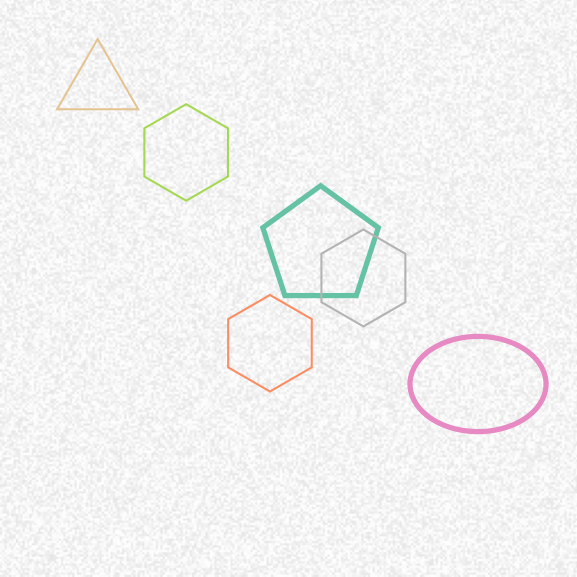[{"shape": "pentagon", "thickness": 2.5, "radius": 0.53, "center": [0.555, 0.572]}, {"shape": "hexagon", "thickness": 1, "radius": 0.42, "center": [0.467, 0.405]}, {"shape": "oval", "thickness": 2.5, "radius": 0.59, "center": [0.828, 0.334]}, {"shape": "hexagon", "thickness": 1, "radius": 0.42, "center": [0.322, 0.735]}, {"shape": "triangle", "thickness": 1, "radius": 0.41, "center": [0.169, 0.85]}, {"shape": "hexagon", "thickness": 1, "radius": 0.42, "center": [0.629, 0.518]}]